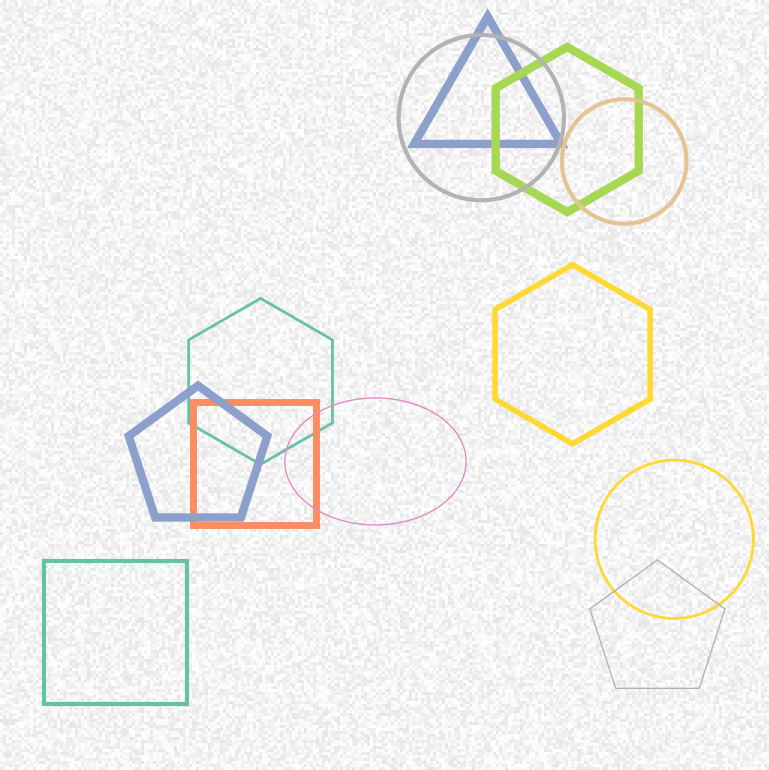[{"shape": "square", "thickness": 1.5, "radius": 0.46, "center": [0.15, 0.179]}, {"shape": "hexagon", "thickness": 1, "radius": 0.54, "center": [0.338, 0.505]}, {"shape": "square", "thickness": 2.5, "radius": 0.4, "center": [0.33, 0.398]}, {"shape": "triangle", "thickness": 3, "radius": 0.55, "center": [0.633, 0.868]}, {"shape": "pentagon", "thickness": 3, "radius": 0.47, "center": [0.257, 0.405]}, {"shape": "oval", "thickness": 0.5, "radius": 0.59, "center": [0.488, 0.401]}, {"shape": "hexagon", "thickness": 3, "radius": 0.54, "center": [0.737, 0.832]}, {"shape": "hexagon", "thickness": 2, "radius": 0.58, "center": [0.744, 0.54]}, {"shape": "circle", "thickness": 1, "radius": 0.51, "center": [0.876, 0.3]}, {"shape": "circle", "thickness": 1.5, "radius": 0.4, "center": [0.811, 0.79]}, {"shape": "pentagon", "thickness": 0.5, "radius": 0.46, "center": [0.854, 0.181]}, {"shape": "circle", "thickness": 1.5, "radius": 0.54, "center": [0.625, 0.847]}]